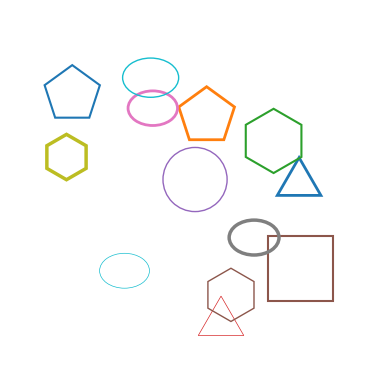[{"shape": "pentagon", "thickness": 1.5, "radius": 0.38, "center": [0.188, 0.755]}, {"shape": "triangle", "thickness": 2, "radius": 0.33, "center": [0.777, 0.525]}, {"shape": "pentagon", "thickness": 2, "radius": 0.38, "center": [0.537, 0.699]}, {"shape": "hexagon", "thickness": 1.5, "radius": 0.42, "center": [0.711, 0.634]}, {"shape": "triangle", "thickness": 0.5, "radius": 0.34, "center": [0.574, 0.163]}, {"shape": "circle", "thickness": 1, "radius": 0.42, "center": [0.507, 0.534]}, {"shape": "hexagon", "thickness": 1, "radius": 0.35, "center": [0.6, 0.234]}, {"shape": "square", "thickness": 1.5, "radius": 0.42, "center": [0.78, 0.303]}, {"shape": "oval", "thickness": 2, "radius": 0.32, "center": [0.397, 0.719]}, {"shape": "oval", "thickness": 2.5, "radius": 0.32, "center": [0.66, 0.383]}, {"shape": "hexagon", "thickness": 2.5, "radius": 0.29, "center": [0.173, 0.592]}, {"shape": "oval", "thickness": 0.5, "radius": 0.32, "center": [0.323, 0.297]}, {"shape": "oval", "thickness": 1, "radius": 0.36, "center": [0.391, 0.798]}]